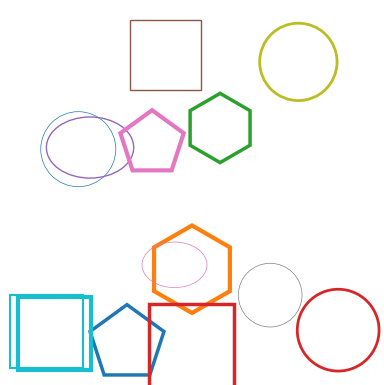[{"shape": "circle", "thickness": 0.5, "radius": 0.49, "center": [0.203, 0.613]}, {"shape": "pentagon", "thickness": 2.5, "radius": 0.5, "center": [0.33, 0.108]}, {"shape": "hexagon", "thickness": 3, "radius": 0.57, "center": [0.499, 0.301]}, {"shape": "hexagon", "thickness": 2.5, "radius": 0.45, "center": [0.572, 0.668]}, {"shape": "square", "thickness": 2.5, "radius": 0.55, "center": [0.498, 0.1]}, {"shape": "circle", "thickness": 2, "radius": 0.53, "center": [0.878, 0.142]}, {"shape": "oval", "thickness": 1, "radius": 0.57, "center": [0.234, 0.617]}, {"shape": "square", "thickness": 1, "radius": 0.46, "center": [0.43, 0.857]}, {"shape": "oval", "thickness": 0.5, "radius": 0.42, "center": [0.453, 0.312]}, {"shape": "pentagon", "thickness": 3, "radius": 0.43, "center": [0.395, 0.627]}, {"shape": "circle", "thickness": 0.5, "radius": 0.41, "center": [0.702, 0.233]}, {"shape": "circle", "thickness": 2, "radius": 0.5, "center": [0.775, 0.839]}, {"shape": "square", "thickness": 3, "radius": 0.47, "center": [0.142, 0.134]}, {"shape": "square", "thickness": 1.5, "radius": 0.48, "center": [0.121, 0.139]}]